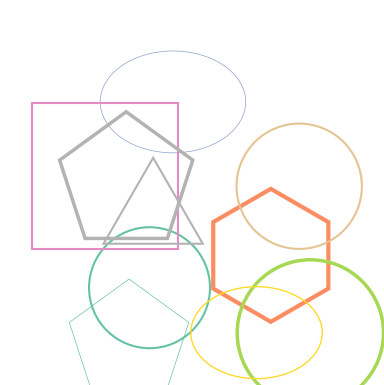[{"shape": "circle", "thickness": 1.5, "radius": 0.79, "center": [0.388, 0.253]}, {"shape": "pentagon", "thickness": 0.5, "radius": 0.82, "center": [0.335, 0.112]}, {"shape": "hexagon", "thickness": 3, "radius": 0.86, "center": [0.703, 0.337]}, {"shape": "oval", "thickness": 0.5, "radius": 0.94, "center": [0.449, 0.735]}, {"shape": "square", "thickness": 1.5, "radius": 0.95, "center": [0.273, 0.544]}, {"shape": "circle", "thickness": 2.5, "radius": 0.95, "center": [0.806, 0.135]}, {"shape": "oval", "thickness": 1, "radius": 0.85, "center": [0.666, 0.136]}, {"shape": "circle", "thickness": 1.5, "radius": 0.81, "center": [0.777, 0.516]}, {"shape": "triangle", "thickness": 1.5, "radius": 0.74, "center": [0.398, 0.441]}, {"shape": "pentagon", "thickness": 2.5, "radius": 0.91, "center": [0.328, 0.528]}]